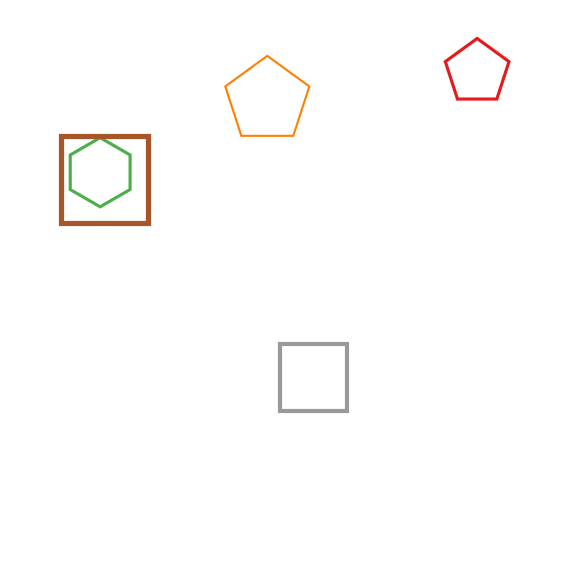[{"shape": "pentagon", "thickness": 1.5, "radius": 0.29, "center": [0.826, 0.875]}, {"shape": "hexagon", "thickness": 1.5, "radius": 0.3, "center": [0.173, 0.701]}, {"shape": "pentagon", "thickness": 1, "radius": 0.38, "center": [0.463, 0.826]}, {"shape": "square", "thickness": 2.5, "radius": 0.38, "center": [0.181, 0.688]}, {"shape": "square", "thickness": 2, "radius": 0.29, "center": [0.543, 0.345]}]